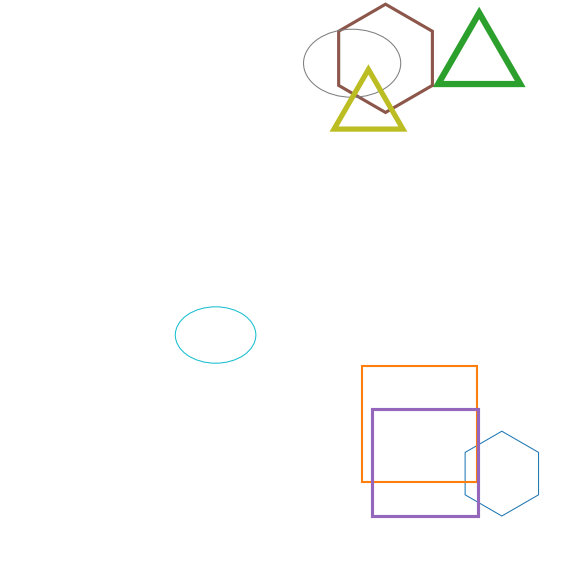[{"shape": "hexagon", "thickness": 0.5, "radius": 0.37, "center": [0.869, 0.179]}, {"shape": "square", "thickness": 1, "radius": 0.5, "center": [0.727, 0.265]}, {"shape": "triangle", "thickness": 3, "radius": 0.41, "center": [0.83, 0.895]}, {"shape": "square", "thickness": 1.5, "radius": 0.46, "center": [0.736, 0.198]}, {"shape": "hexagon", "thickness": 1.5, "radius": 0.47, "center": [0.668, 0.898]}, {"shape": "oval", "thickness": 0.5, "radius": 0.42, "center": [0.61, 0.89]}, {"shape": "triangle", "thickness": 2.5, "radius": 0.34, "center": [0.638, 0.81]}, {"shape": "oval", "thickness": 0.5, "radius": 0.35, "center": [0.373, 0.419]}]